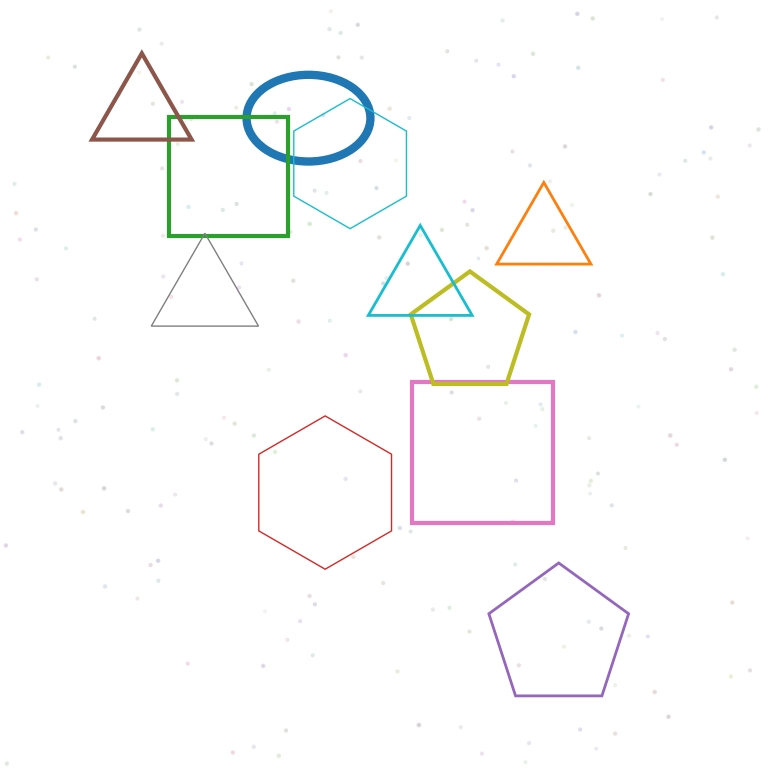[{"shape": "oval", "thickness": 3, "radius": 0.4, "center": [0.401, 0.847]}, {"shape": "triangle", "thickness": 1, "radius": 0.35, "center": [0.706, 0.692]}, {"shape": "square", "thickness": 1.5, "radius": 0.39, "center": [0.297, 0.771]}, {"shape": "hexagon", "thickness": 0.5, "radius": 0.5, "center": [0.422, 0.36]}, {"shape": "pentagon", "thickness": 1, "radius": 0.48, "center": [0.726, 0.173]}, {"shape": "triangle", "thickness": 1.5, "radius": 0.37, "center": [0.184, 0.856]}, {"shape": "square", "thickness": 1.5, "radius": 0.46, "center": [0.627, 0.412]}, {"shape": "triangle", "thickness": 0.5, "radius": 0.4, "center": [0.266, 0.617]}, {"shape": "pentagon", "thickness": 1.5, "radius": 0.4, "center": [0.61, 0.567]}, {"shape": "triangle", "thickness": 1, "radius": 0.39, "center": [0.546, 0.629]}, {"shape": "hexagon", "thickness": 0.5, "radius": 0.42, "center": [0.455, 0.788]}]